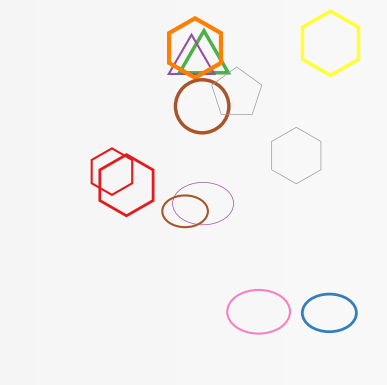[{"shape": "hexagon", "thickness": 1.5, "radius": 0.3, "center": [0.289, 0.554]}, {"shape": "hexagon", "thickness": 2, "radius": 0.4, "center": [0.326, 0.519]}, {"shape": "oval", "thickness": 2, "radius": 0.35, "center": [0.85, 0.187]}, {"shape": "triangle", "thickness": 2.5, "radius": 0.36, "center": [0.526, 0.847]}, {"shape": "triangle", "thickness": 1.5, "radius": 0.34, "center": [0.494, 0.842]}, {"shape": "oval", "thickness": 0.5, "radius": 0.39, "center": [0.524, 0.471]}, {"shape": "hexagon", "thickness": 3, "radius": 0.39, "center": [0.503, 0.875]}, {"shape": "hexagon", "thickness": 2.5, "radius": 0.42, "center": [0.853, 0.888]}, {"shape": "circle", "thickness": 2.5, "radius": 0.34, "center": [0.522, 0.724]}, {"shape": "oval", "thickness": 1.5, "radius": 0.29, "center": [0.478, 0.451]}, {"shape": "oval", "thickness": 1.5, "radius": 0.41, "center": [0.667, 0.19]}, {"shape": "hexagon", "thickness": 0.5, "radius": 0.37, "center": [0.765, 0.596]}, {"shape": "pentagon", "thickness": 0.5, "radius": 0.34, "center": [0.611, 0.758]}]